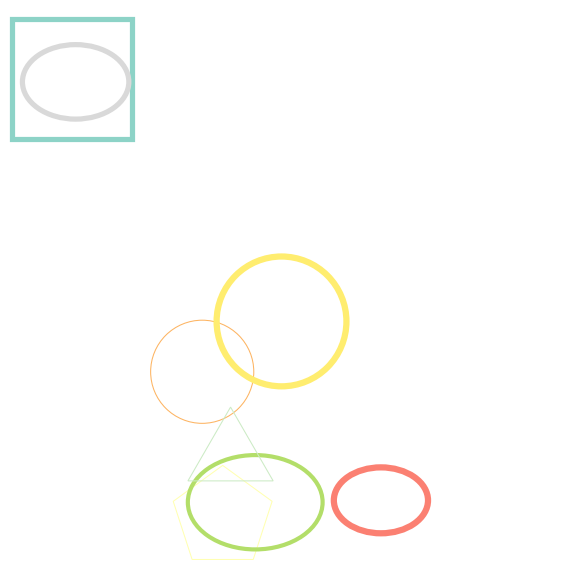[{"shape": "square", "thickness": 2.5, "radius": 0.52, "center": [0.124, 0.862]}, {"shape": "pentagon", "thickness": 0.5, "radius": 0.45, "center": [0.386, 0.103]}, {"shape": "oval", "thickness": 3, "radius": 0.41, "center": [0.66, 0.133]}, {"shape": "circle", "thickness": 0.5, "radius": 0.45, "center": [0.35, 0.355]}, {"shape": "oval", "thickness": 2, "radius": 0.58, "center": [0.442, 0.129]}, {"shape": "oval", "thickness": 2.5, "radius": 0.46, "center": [0.131, 0.857]}, {"shape": "triangle", "thickness": 0.5, "radius": 0.43, "center": [0.399, 0.209]}, {"shape": "circle", "thickness": 3, "radius": 0.56, "center": [0.487, 0.443]}]